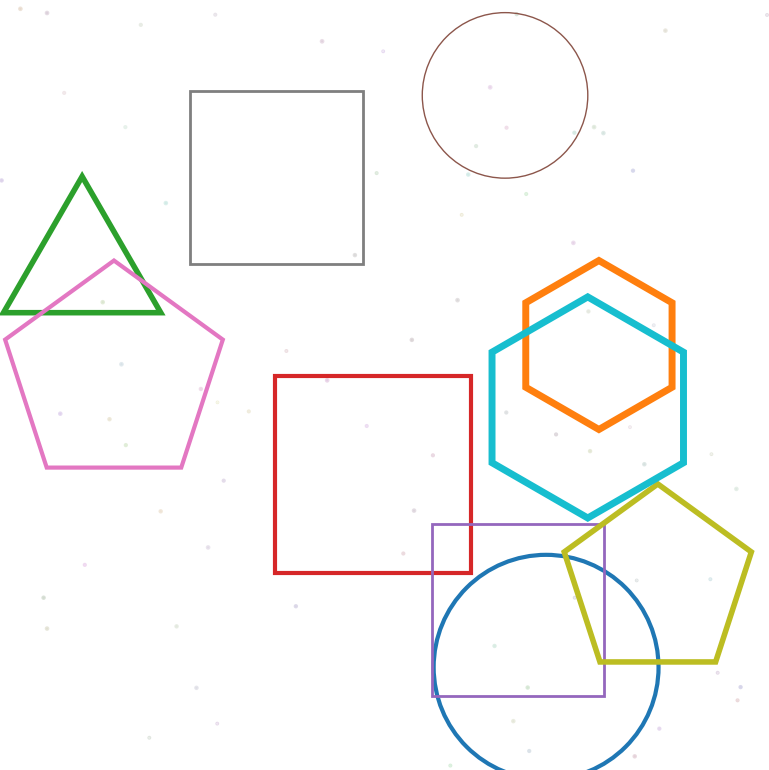[{"shape": "circle", "thickness": 1.5, "radius": 0.73, "center": [0.709, 0.133]}, {"shape": "hexagon", "thickness": 2.5, "radius": 0.55, "center": [0.778, 0.552]}, {"shape": "triangle", "thickness": 2, "radius": 0.59, "center": [0.107, 0.653]}, {"shape": "square", "thickness": 1.5, "radius": 0.64, "center": [0.484, 0.384]}, {"shape": "square", "thickness": 1, "radius": 0.56, "center": [0.672, 0.208]}, {"shape": "circle", "thickness": 0.5, "radius": 0.54, "center": [0.656, 0.876]}, {"shape": "pentagon", "thickness": 1.5, "radius": 0.74, "center": [0.148, 0.513]}, {"shape": "square", "thickness": 1, "radius": 0.56, "center": [0.359, 0.77]}, {"shape": "pentagon", "thickness": 2, "radius": 0.64, "center": [0.854, 0.244]}, {"shape": "hexagon", "thickness": 2.5, "radius": 0.72, "center": [0.763, 0.471]}]